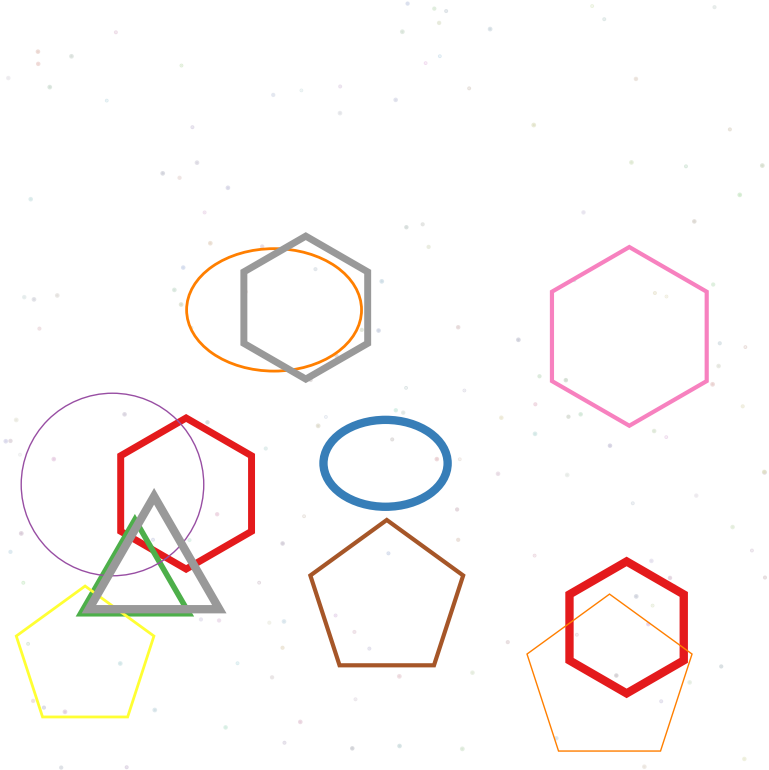[{"shape": "hexagon", "thickness": 2.5, "radius": 0.49, "center": [0.242, 0.359]}, {"shape": "hexagon", "thickness": 3, "radius": 0.43, "center": [0.814, 0.185]}, {"shape": "oval", "thickness": 3, "radius": 0.4, "center": [0.501, 0.398]}, {"shape": "triangle", "thickness": 2, "radius": 0.41, "center": [0.175, 0.244]}, {"shape": "circle", "thickness": 0.5, "radius": 0.59, "center": [0.146, 0.371]}, {"shape": "pentagon", "thickness": 0.5, "radius": 0.56, "center": [0.792, 0.116]}, {"shape": "oval", "thickness": 1, "radius": 0.57, "center": [0.356, 0.598]}, {"shape": "pentagon", "thickness": 1, "radius": 0.47, "center": [0.111, 0.145]}, {"shape": "pentagon", "thickness": 1.5, "radius": 0.52, "center": [0.502, 0.22]}, {"shape": "hexagon", "thickness": 1.5, "radius": 0.58, "center": [0.817, 0.563]}, {"shape": "triangle", "thickness": 3, "radius": 0.49, "center": [0.2, 0.258]}, {"shape": "hexagon", "thickness": 2.5, "radius": 0.46, "center": [0.397, 0.6]}]